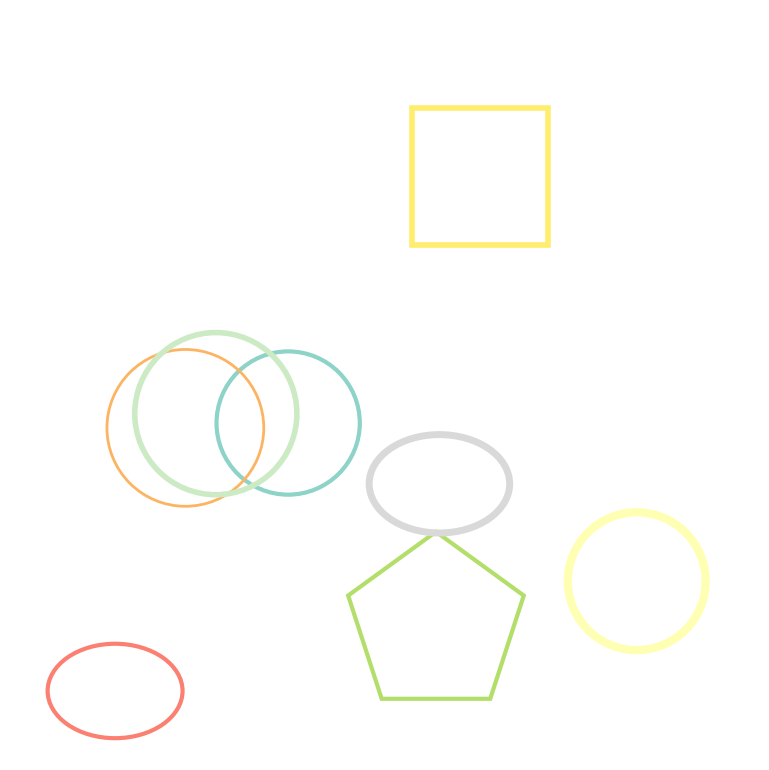[{"shape": "circle", "thickness": 1.5, "radius": 0.47, "center": [0.374, 0.451]}, {"shape": "circle", "thickness": 3, "radius": 0.45, "center": [0.827, 0.245]}, {"shape": "oval", "thickness": 1.5, "radius": 0.44, "center": [0.149, 0.103]}, {"shape": "circle", "thickness": 1, "radius": 0.51, "center": [0.241, 0.444]}, {"shape": "pentagon", "thickness": 1.5, "radius": 0.6, "center": [0.566, 0.189]}, {"shape": "oval", "thickness": 2.5, "radius": 0.46, "center": [0.571, 0.372]}, {"shape": "circle", "thickness": 2, "radius": 0.53, "center": [0.28, 0.463]}, {"shape": "square", "thickness": 2, "radius": 0.44, "center": [0.624, 0.771]}]